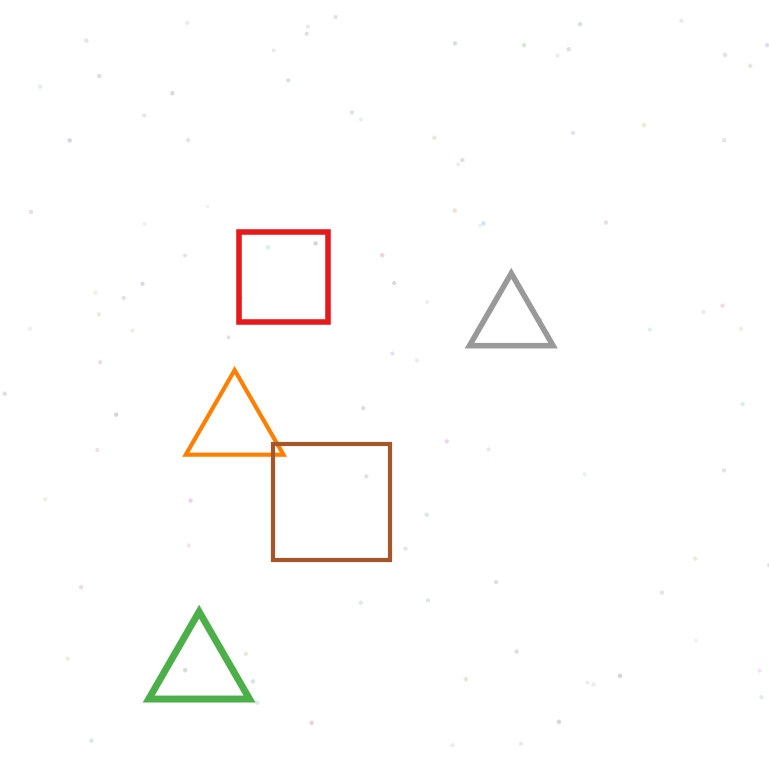[{"shape": "square", "thickness": 2, "radius": 0.29, "center": [0.368, 0.64]}, {"shape": "triangle", "thickness": 2.5, "radius": 0.38, "center": [0.259, 0.13]}, {"shape": "triangle", "thickness": 1.5, "radius": 0.37, "center": [0.305, 0.446]}, {"shape": "square", "thickness": 1.5, "radius": 0.38, "center": [0.431, 0.348]}, {"shape": "triangle", "thickness": 2, "radius": 0.31, "center": [0.664, 0.582]}]